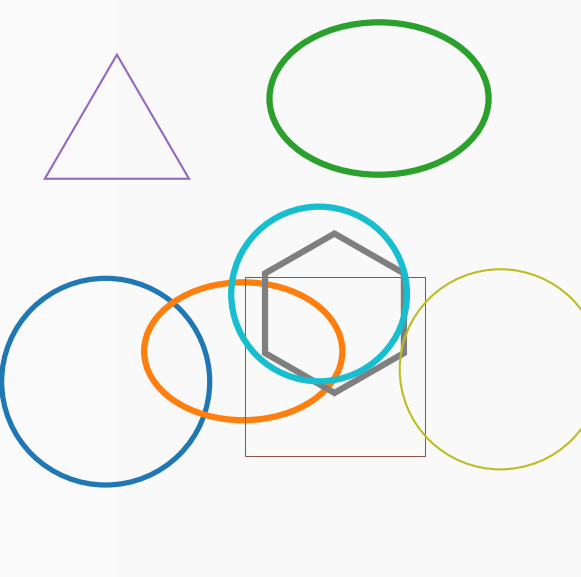[{"shape": "circle", "thickness": 2.5, "radius": 0.89, "center": [0.182, 0.338]}, {"shape": "oval", "thickness": 3, "radius": 0.85, "center": [0.419, 0.391]}, {"shape": "oval", "thickness": 3, "radius": 0.94, "center": [0.652, 0.829]}, {"shape": "triangle", "thickness": 1, "radius": 0.72, "center": [0.201, 0.761]}, {"shape": "square", "thickness": 0.5, "radius": 0.77, "center": [0.577, 0.364]}, {"shape": "hexagon", "thickness": 3, "radius": 0.69, "center": [0.575, 0.457]}, {"shape": "circle", "thickness": 1, "radius": 0.87, "center": [0.861, 0.36]}, {"shape": "circle", "thickness": 3, "radius": 0.76, "center": [0.549, 0.49]}]